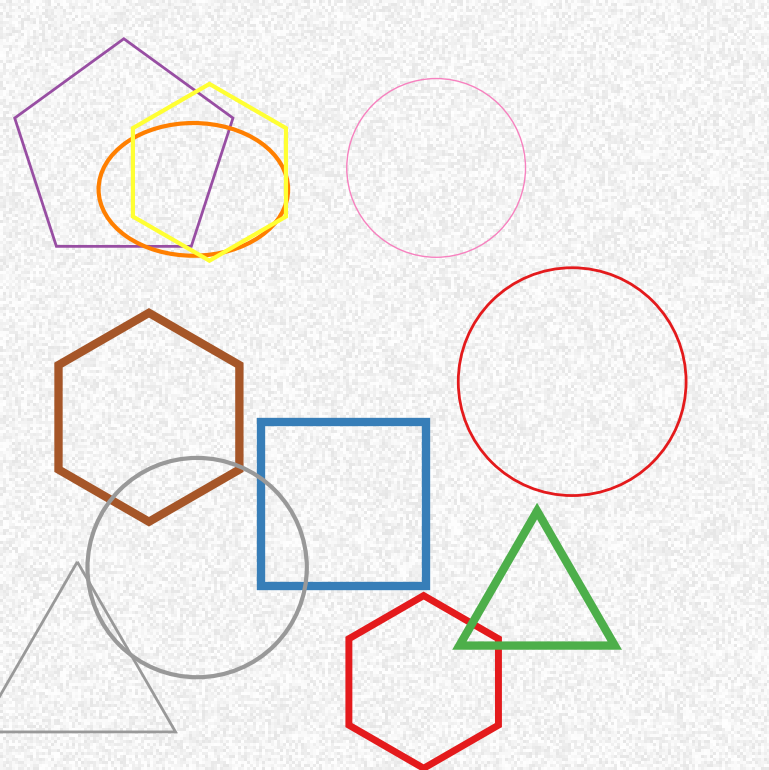[{"shape": "hexagon", "thickness": 2.5, "radius": 0.56, "center": [0.55, 0.114]}, {"shape": "circle", "thickness": 1, "radius": 0.74, "center": [0.743, 0.504]}, {"shape": "square", "thickness": 3, "radius": 0.53, "center": [0.446, 0.345]}, {"shape": "triangle", "thickness": 3, "radius": 0.58, "center": [0.698, 0.22]}, {"shape": "pentagon", "thickness": 1, "radius": 0.75, "center": [0.161, 0.801]}, {"shape": "oval", "thickness": 1.5, "radius": 0.62, "center": [0.251, 0.754]}, {"shape": "hexagon", "thickness": 1.5, "radius": 0.57, "center": [0.272, 0.776]}, {"shape": "hexagon", "thickness": 3, "radius": 0.68, "center": [0.193, 0.458]}, {"shape": "circle", "thickness": 0.5, "radius": 0.58, "center": [0.566, 0.782]}, {"shape": "circle", "thickness": 1.5, "radius": 0.71, "center": [0.256, 0.263]}, {"shape": "triangle", "thickness": 1, "radius": 0.74, "center": [0.1, 0.123]}]